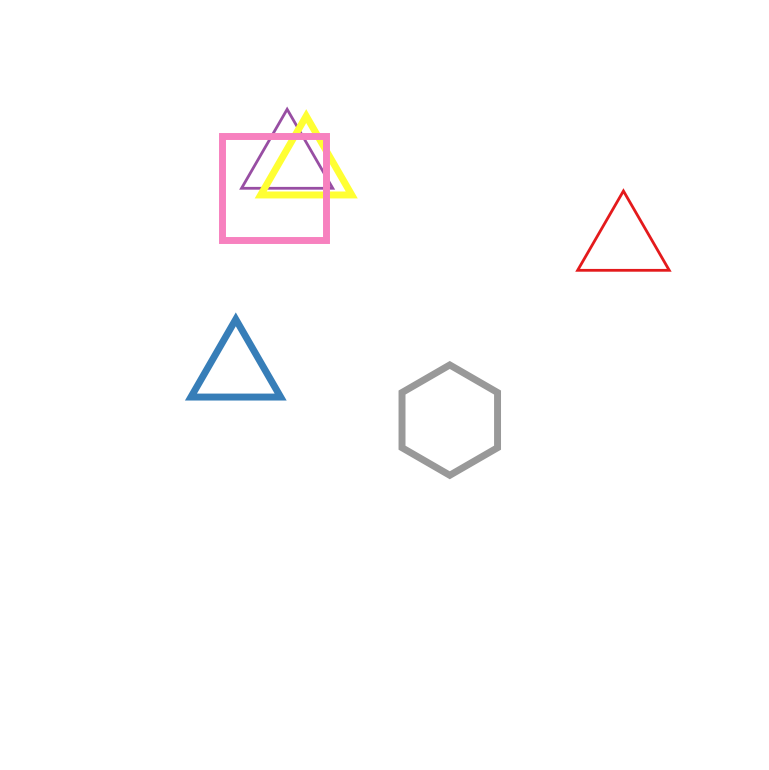[{"shape": "triangle", "thickness": 1, "radius": 0.34, "center": [0.81, 0.683]}, {"shape": "triangle", "thickness": 2.5, "radius": 0.34, "center": [0.306, 0.518]}, {"shape": "triangle", "thickness": 1, "radius": 0.34, "center": [0.373, 0.79]}, {"shape": "triangle", "thickness": 2.5, "radius": 0.34, "center": [0.398, 0.781]}, {"shape": "square", "thickness": 2.5, "radius": 0.34, "center": [0.356, 0.756]}, {"shape": "hexagon", "thickness": 2.5, "radius": 0.36, "center": [0.584, 0.454]}]